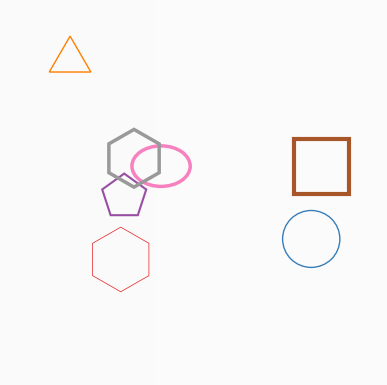[{"shape": "hexagon", "thickness": 0.5, "radius": 0.42, "center": [0.312, 0.326]}, {"shape": "circle", "thickness": 1, "radius": 0.37, "center": [0.803, 0.379]}, {"shape": "pentagon", "thickness": 1.5, "radius": 0.3, "center": [0.321, 0.489]}, {"shape": "triangle", "thickness": 1, "radius": 0.31, "center": [0.181, 0.844]}, {"shape": "square", "thickness": 3, "radius": 0.35, "center": [0.829, 0.568]}, {"shape": "oval", "thickness": 2.5, "radius": 0.38, "center": [0.416, 0.568]}, {"shape": "hexagon", "thickness": 2.5, "radius": 0.37, "center": [0.346, 0.589]}]